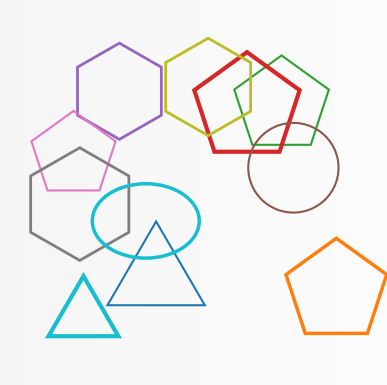[{"shape": "triangle", "thickness": 1.5, "radius": 0.73, "center": [0.403, 0.28]}, {"shape": "pentagon", "thickness": 2.5, "radius": 0.68, "center": [0.868, 0.245]}, {"shape": "pentagon", "thickness": 1.5, "radius": 0.64, "center": [0.727, 0.728]}, {"shape": "pentagon", "thickness": 3, "radius": 0.71, "center": [0.637, 0.722]}, {"shape": "hexagon", "thickness": 2, "radius": 0.62, "center": [0.308, 0.763]}, {"shape": "circle", "thickness": 1.5, "radius": 0.58, "center": [0.757, 0.564]}, {"shape": "pentagon", "thickness": 1.5, "radius": 0.57, "center": [0.19, 0.598]}, {"shape": "hexagon", "thickness": 2, "radius": 0.73, "center": [0.206, 0.47]}, {"shape": "hexagon", "thickness": 2, "radius": 0.63, "center": [0.537, 0.774]}, {"shape": "triangle", "thickness": 3, "radius": 0.52, "center": [0.215, 0.179]}, {"shape": "oval", "thickness": 2.5, "radius": 0.69, "center": [0.376, 0.426]}]